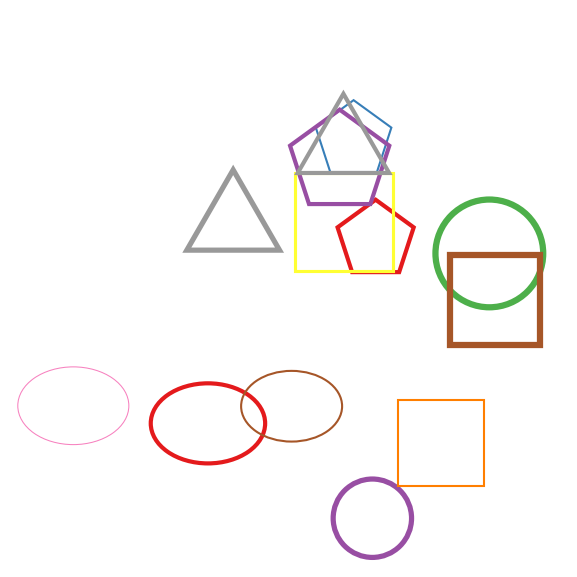[{"shape": "oval", "thickness": 2, "radius": 0.5, "center": [0.36, 0.266]}, {"shape": "pentagon", "thickness": 2, "radius": 0.35, "center": [0.65, 0.584]}, {"shape": "pentagon", "thickness": 1, "radius": 0.34, "center": [0.612, 0.757]}, {"shape": "circle", "thickness": 3, "radius": 0.47, "center": [0.847, 0.56]}, {"shape": "pentagon", "thickness": 2, "radius": 0.45, "center": [0.588, 0.719]}, {"shape": "circle", "thickness": 2.5, "radius": 0.34, "center": [0.645, 0.102]}, {"shape": "square", "thickness": 1, "radius": 0.37, "center": [0.764, 0.233]}, {"shape": "square", "thickness": 1.5, "radius": 0.42, "center": [0.596, 0.615]}, {"shape": "oval", "thickness": 1, "radius": 0.44, "center": [0.505, 0.296]}, {"shape": "square", "thickness": 3, "radius": 0.39, "center": [0.857, 0.48]}, {"shape": "oval", "thickness": 0.5, "radius": 0.48, "center": [0.127, 0.297]}, {"shape": "triangle", "thickness": 2, "radius": 0.46, "center": [0.595, 0.745]}, {"shape": "triangle", "thickness": 2.5, "radius": 0.46, "center": [0.404, 0.612]}]